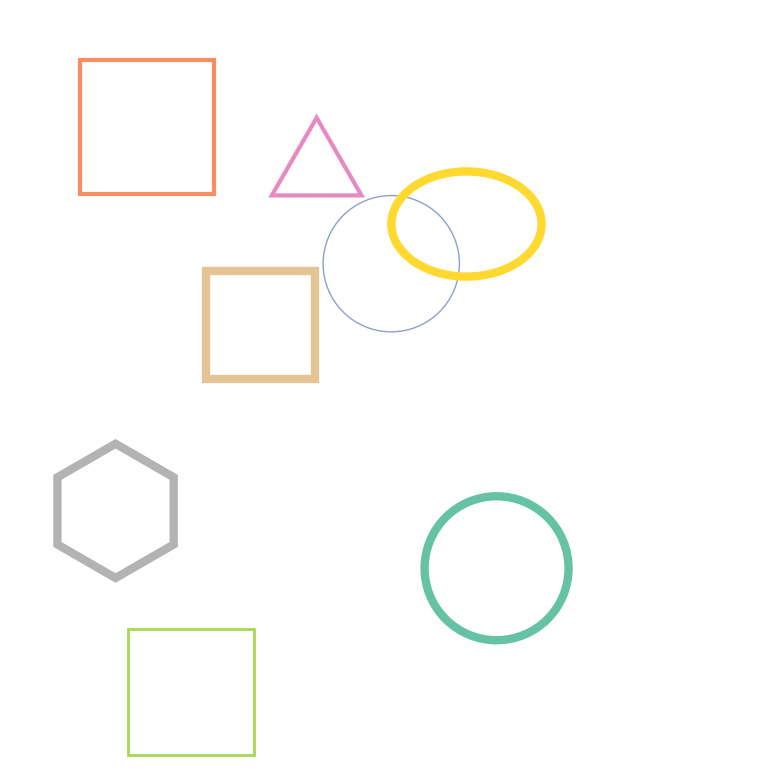[{"shape": "circle", "thickness": 3, "radius": 0.47, "center": [0.645, 0.262]}, {"shape": "square", "thickness": 1.5, "radius": 0.44, "center": [0.19, 0.835]}, {"shape": "circle", "thickness": 0.5, "radius": 0.44, "center": [0.508, 0.658]}, {"shape": "triangle", "thickness": 1.5, "radius": 0.34, "center": [0.411, 0.78]}, {"shape": "square", "thickness": 1, "radius": 0.41, "center": [0.248, 0.101]}, {"shape": "oval", "thickness": 3, "radius": 0.49, "center": [0.606, 0.709]}, {"shape": "square", "thickness": 3, "radius": 0.35, "center": [0.338, 0.578]}, {"shape": "hexagon", "thickness": 3, "radius": 0.44, "center": [0.15, 0.337]}]